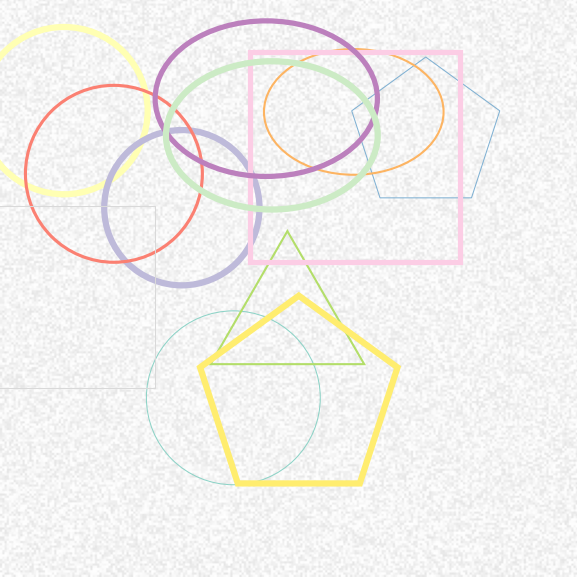[{"shape": "circle", "thickness": 0.5, "radius": 0.75, "center": [0.404, 0.31]}, {"shape": "circle", "thickness": 3, "radius": 0.72, "center": [0.111, 0.808]}, {"shape": "circle", "thickness": 3, "radius": 0.67, "center": [0.315, 0.639]}, {"shape": "circle", "thickness": 1.5, "radius": 0.77, "center": [0.197, 0.698]}, {"shape": "pentagon", "thickness": 0.5, "radius": 0.67, "center": [0.737, 0.766]}, {"shape": "oval", "thickness": 1, "radius": 0.78, "center": [0.613, 0.805]}, {"shape": "triangle", "thickness": 1, "radius": 0.77, "center": [0.498, 0.445]}, {"shape": "square", "thickness": 2.5, "radius": 0.91, "center": [0.615, 0.727]}, {"shape": "square", "thickness": 0.5, "radius": 0.79, "center": [0.112, 0.485]}, {"shape": "oval", "thickness": 2.5, "radius": 0.96, "center": [0.461, 0.828]}, {"shape": "oval", "thickness": 3, "radius": 0.92, "center": [0.471, 0.765]}, {"shape": "pentagon", "thickness": 3, "radius": 0.9, "center": [0.517, 0.307]}]